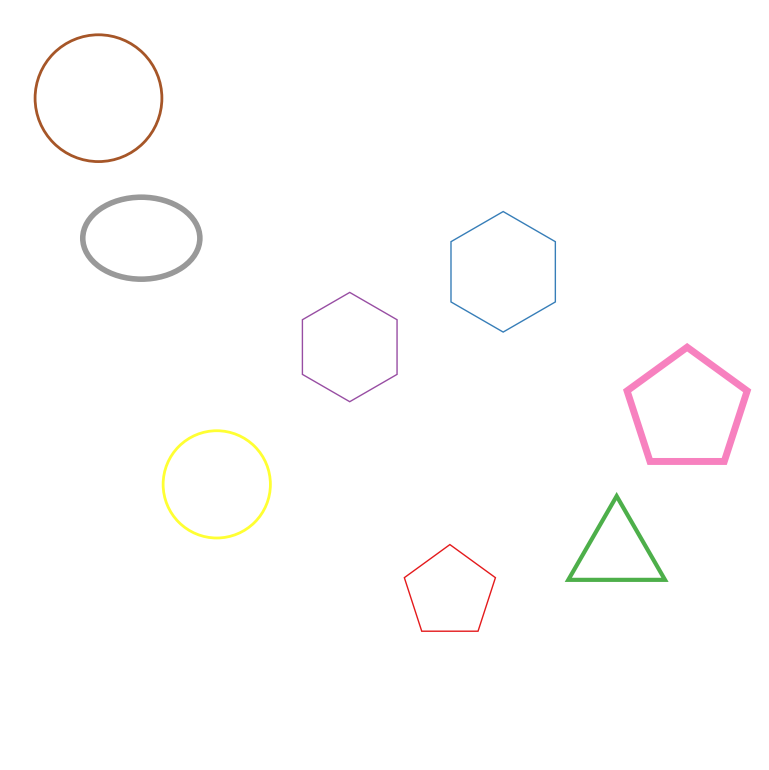[{"shape": "pentagon", "thickness": 0.5, "radius": 0.31, "center": [0.584, 0.231]}, {"shape": "hexagon", "thickness": 0.5, "radius": 0.39, "center": [0.653, 0.647]}, {"shape": "triangle", "thickness": 1.5, "radius": 0.36, "center": [0.801, 0.283]}, {"shape": "hexagon", "thickness": 0.5, "radius": 0.35, "center": [0.454, 0.549]}, {"shape": "circle", "thickness": 1, "radius": 0.35, "center": [0.282, 0.371]}, {"shape": "circle", "thickness": 1, "radius": 0.41, "center": [0.128, 0.872]}, {"shape": "pentagon", "thickness": 2.5, "radius": 0.41, "center": [0.892, 0.467]}, {"shape": "oval", "thickness": 2, "radius": 0.38, "center": [0.184, 0.691]}]